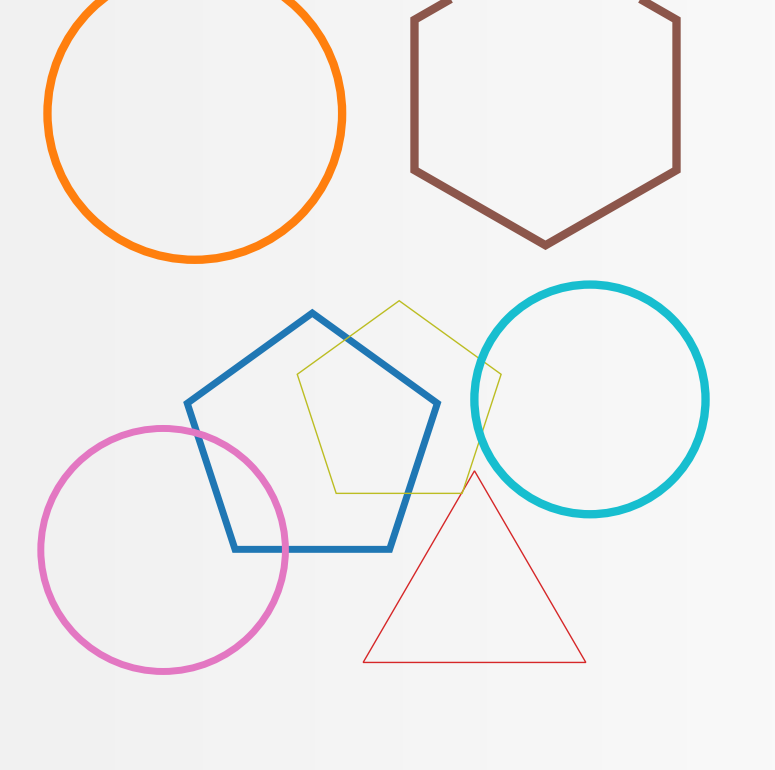[{"shape": "pentagon", "thickness": 2.5, "radius": 0.85, "center": [0.403, 0.424]}, {"shape": "circle", "thickness": 3, "radius": 0.95, "center": [0.251, 0.853]}, {"shape": "triangle", "thickness": 0.5, "radius": 0.83, "center": [0.612, 0.223]}, {"shape": "hexagon", "thickness": 3, "radius": 0.98, "center": [0.704, 0.877]}, {"shape": "circle", "thickness": 2.5, "radius": 0.79, "center": [0.21, 0.286]}, {"shape": "pentagon", "thickness": 0.5, "radius": 0.69, "center": [0.515, 0.471]}, {"shape": "circle", "thickness": 3, "radius": 0.75, "center": [0.761, 0.481]}]